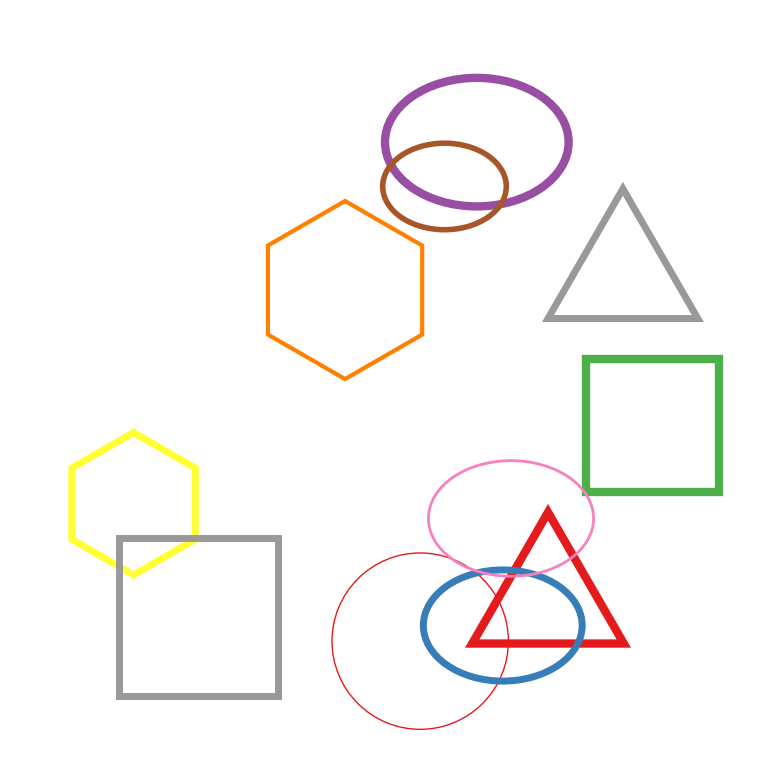[{"shape": "circle", "thickness": 0.5, "radius": 0.57, "center": [0.546, 0.167]}, {"shape": "triangle", "thickness": 3, "radius": 0.57, "center": [0.712, 0.221]}, {"shape": "oval", "thickness": 2.5, "radius": 0.52, "center": [0.653, 0.188]}, {"shape": "square", "thickness": 3, "radius": 0.43, "center": [0.848, 0.447]}, {"shape": "oval", "thickness": 3, "radius": 0.6, "center": [0.619, 0.815]}, {"shape": "hexagon", "thickness": 1.5, "radius": 0.58, "center": [0.448, 0.623]}, {"shape": "hexagon", "thickness": 2.5, "radius": 0.46, "center": [0.173, 0.346]}, {"shape": "oval", "thickness": 2, "radius": 0.4, "center": [0.577, 0.758]}, {"shape": "oval", "thickness": 1, "radius": 0.54, "center": [0.664, 0.327]}, {"shape": "square", "thickness": 2.5, "radius": 0.51, "center": [0.258, 0.199]}, {"shape": "triangle", "thickness": 2.5, "radius": 0.56, "center": [0.809, 0.643]}]